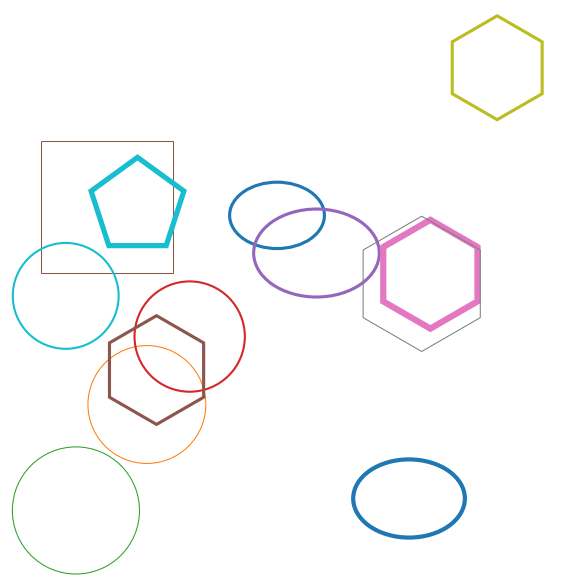[{"shape": "oval", "thickness": 2, "radius": 0.48, "center": [0.708, 0.136]}, {"shape": "oval", "thickness": 1.5, "radius": 0.41, "center": [0.48, 0.626]}, {"shape": "circle", "thickness": 0.5, "radius": 0.51, "center": [0.254, 0.299]}, {"shape": "circle", "thickness": 0.5, "radius": 0.55, "center": [0.131, 0.115]}, {"shape": "circle", "thickness": 1, "radius": 0.48, "center": [0.328, 0.416]}, {"shape": "oval", "thickness": 1.5, "radius": 0.54, "center": [0.548, 0.561]}, {"shape": "hexagon", "thickness": 1.5, "radius": 0.47, "center": [0.271, 0.358]}, {"shape": "square", "thickness": 0.5, "radius": 0.57, "center": [0.185, 0.641]}, {"shape": "hexagon", "thickness": 3, "radius": 0.47, "center": [0.745, 0.524]}, {"shape": "hexagon", "thickness": 0.5, "radius": 0.59, "center": [0.73, 0.508]}, {"shape": "hexagon", "thickness": 1.5, "radius": 0.45, "center": [0.861, 0.882]}, {"shape": "pentagon", "thickness": 2.5, "radius": 0.42, "center": [0.238, 0.642]}, {"shape": "circle", "thickness": 1, "radius": 0.46, "center": [0.114, 0.487]}]